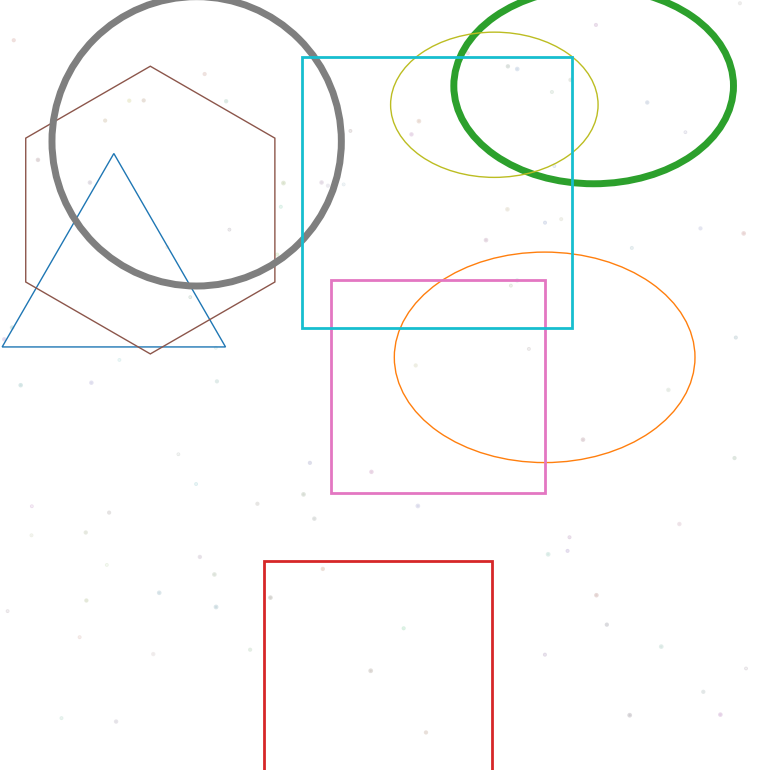[{"shape": "triangle", "thickness": 0.5, "radius": 0.84, "center": [0.148, 0.633]}, {"shape": "oval", "thickness": 0.5, "radius": 0.98, "center": [0.707, 0.536]}, {"shape": "oval", "thickness": 2.5, "radius": 0.91, "center": [0.771, 0.888]}, {"shape": "square", "thickness": 1, "radius": 0.74, "center": [0.491, 0.124]}, {"shape": "hexagon", "thickness": 0.5, "radius": 0.93, "center": [0.195, 0.727]}, {"shape": "square", "thickness": 1, "radius": 0.69, "center": [0.569, 0.498]}, {"shape": "circle", "thickness": 2.5, "radius": 0.94, "center": [0.255, 0.816]}, {"shape": "oval", "thickness": 0.5, "radius": 0.67, "center": [0.642, 0.864]}, {"shape": "square", "thickness": 1, "radius": 0.88, "center": [0.568, 0.75]}]